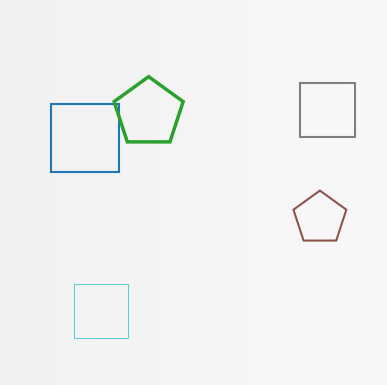[{"shape": "square", "thickness": 1.5, "radius": 0.44, "center": [0.219, 0.642]}, {"shape": "pentagon", "thickness": 2.5, "radius": 0.47, "center": [0.384, 0.707]}, {"shape": "pentagon", "thickness": 1.5, "radius": 0.36, "center": [0.826, 0.433]}, {"shape": "square", "thickness": 1.5, "radius": 0.35, "center": [0.845, 0.714]}, {"shape": "square", "thickness": 0.5, "radius": 0.35, "center": [0.261, 0.192]}]